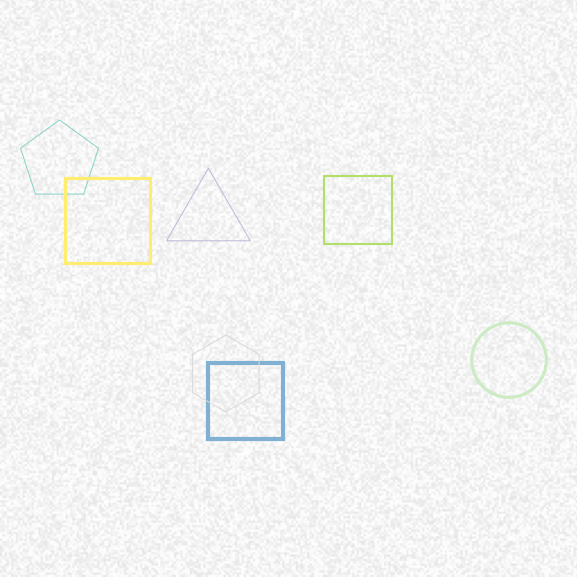[{"shape": "pentagon", "thickness": 0.5, "radius": 0.35, "center": [0.103, 0.72]}, {"shape": "triangle", "thickness": 0.5, "radius": 0.42, "center": [0.361, 0.624]}, {"shape": "square", "thickness": 2, "radius": 0.33, "center": [0.425, 0.305]}, {"shape": "square", "thickness": 1, "radius": 0.3, "center": [0.62, 0.636]}, {"shape": "hexagon", "thickness": 0.5, "radius": 0.33, "center": [0.391, 0.352]}, {"shape": "circle", "thickness": 1.5, "radius": 0.32, "center": [0.882, 0.376]}, {"shape": "square", "thickness": 1.5, "radius": 0.37, "center": [0.187, 0.618]}]